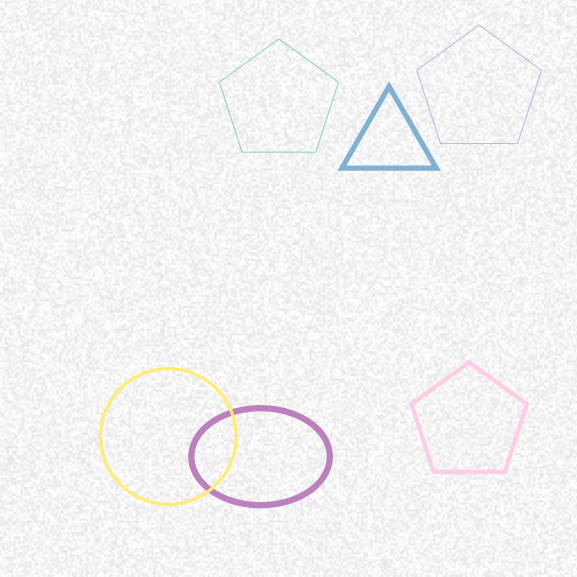[{"shape": "pentagon", "thickness": 0.5, "radius": 0.54, "center": [0.483, 0.823]}, {"shape": "pentagon", "thickness": 0.5, "radius": 0.57, "center": [0.83, 0.842]}, {"shape": "triangle", "thickness": 2.5, "radius": 0.47, "center": [0.674, 0.755]}, {"shape": "pentagon", "thickness": 2, "radius": 0.52, "center": [0.813, 0.267]}, {"shape": "oval", "thickness": 3, "radius": 0.6, "center": [0.451, 0.208]}, {"shape": "circle", "thickness": 1.5, "radius": 0.59, "center": [0.292, 0.243]}]